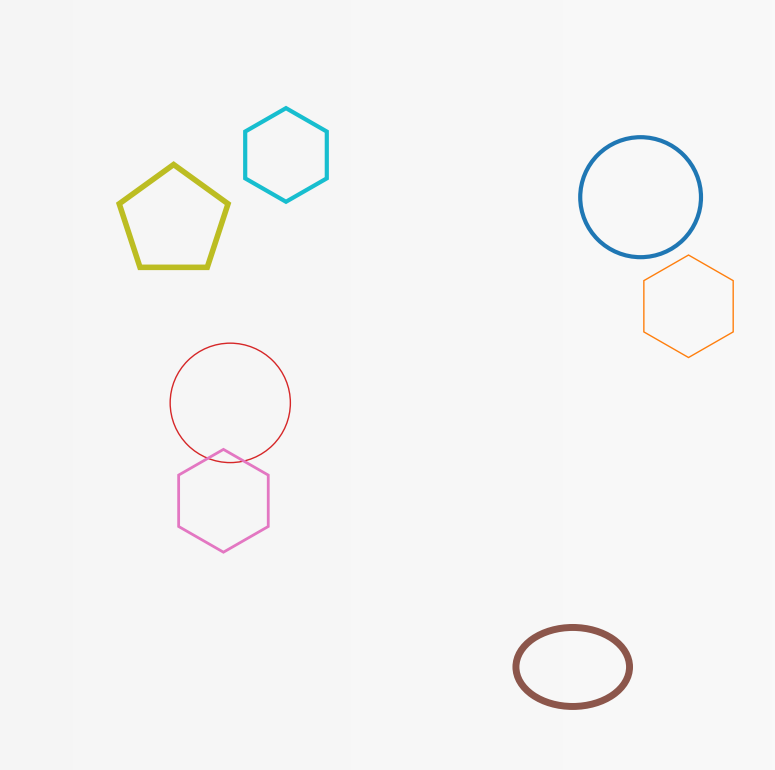[{"shape": "circle", "thickness": 1.5, "radius": 0.39, "center": [0.827, 0.744]}, {"shape": "hexagon", "thickness": 0.5, "radius": 0.33, "center": [0.888, 0.602]}, {"shape": "circle", "thickness": 0.5, "radius": 0.39, "center": [0.297, 0.477]}, {"shape": "oval", "thickness": 2.5, "radius": 0.37, "center": [0.739, 0.134]}, {"shape": "hexagon", "thickness": 1, "radius": 0.33, "center": [0.288, 0.35]}, {"shape": "pentagon", "thickness": 2, "radius": 0.37, "center": [0.224, 0.713]}, {"shape": "hexagon", "thickness": 1.5, "radius": 0.3, "center": [0.369, 0.799]}]